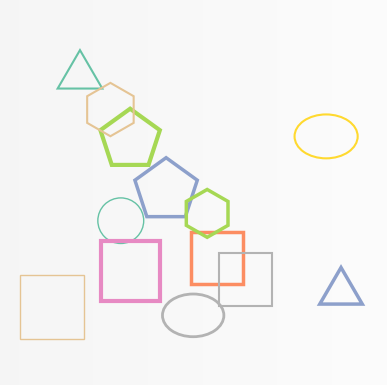[{"shape": "circle", "thickness": 1, "radius": 0.3, "center": [0.312, 0.427]}, {"shape": "triangle", "thickness": 1.5, "radius": 0.33, "center": [0.206, 0.803]}, {"shape": "square", "thickness": 2.5, "radius": 0.34, "center": [0.56, 0.33]}, {"shape": "pentagon", "thickness": 2.5, "radius": 0.42, "center": [0.429, 0.506]}, {"shape": "triangle", "thickness": 2.5, "radius": 0.32, "center": [0.88, 0.242]}, {"shape": "square", "thickness": 3, "radius": 0.38, "center": [0.337, 0.296]}, {"shape": "pentagon", "thickness": 3, "radius": 0.4, "center": [0.336, 0.637]}, {"shape": "hexagon", "thickness": 2.5, "radius": 0.31, "center": [0.535, 0.446]}, {"shape": "oval", "thickness": 1.5, "radius": 0.41, "center": [0.842, 0.646]}, {"shape": "hexagon", "thickness": 1.5, "radius": 0.35, "center": [0.285, 0.715]}, {"shape": "square", "thickness": 1, "radius": 0.42, "center": [0.135, 0.204]}, {"shape": "square", "thickness": 1.5, "radius": 0.35, "center": [0.634, 0.273]}, {"shape": "oval", "thickness": 2, "radius": 0.4, "center": [0.499, 0.181]}]